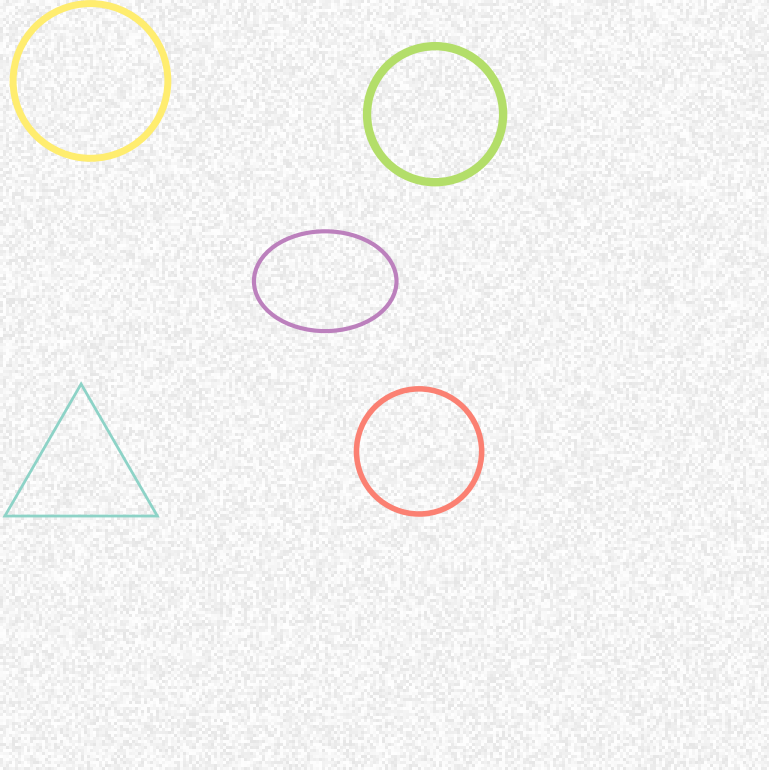[{"shape": "triangle", "thickness": 1, "radius": 0.57, "center": [0.105, 0.387]}, {"shape": "circle", "thickness": 2, "radius": 0.41, "center": [0.544, 0.414]}, {"shape": "circle", "thickness": 3, "radius": 0.44, "center": [0.565, 0.852]}, {"shape": "oval", "thickness": 1.5, "radius": 0.46, "center": [0.422, 0.635]}, {"shape": "circle", "thickness": 2.5, "radius": 0.5, "center": [0.118, 0.895]}]